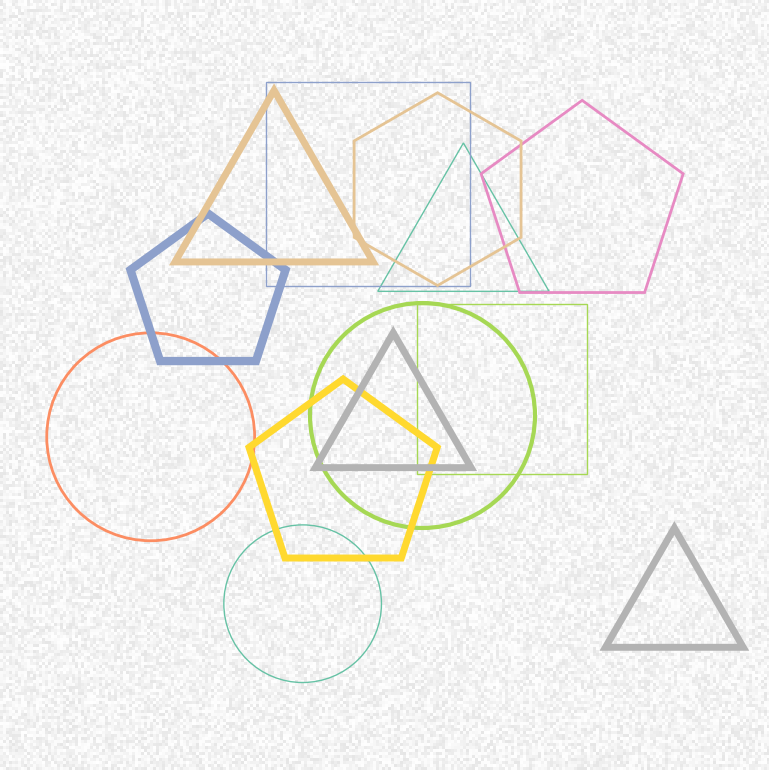[{"shape": "triangle", "thickness": 0.5, "radius": 0.64, "center": [0.602, 0.686]}, {"shape": "circle", "thickness": 0.5, "radius": 0.51, "center": [0.393, 0.216]}, {"shape": "circle", "thickness": 1, "radius": 0.67, "center": [0.196, 0.433]}, {"shape": "square", "thickness": 0.5, "radius": 0.66, "center": [0.478, 0.761]}, {"shape": "pentagon", "thickness": 3, "radius": 0.53, "center": [0.27, 0.617]}, {"shape": "pentagon", "thickness": 1, "radius": 0.69, "center": [0.756, 0.732]}, {"shape": "circle", "thickness": 1.5, "radius": 0.73, "center": [0.549, 0.46]}, {"shape": "square", "thickness": 0.5, "radius": 0.55, "center": [0.652, 0.495]}, {"shape": "pentagon", "thickness": 2.5, "radius": 0.64, "center": [0.446, 0.379]}, {"shape": "hexagon", "thickness": 1, "radius": 0.63, "center": [0.568, 0.754]}, {"shape": "triangle", "thickness": 2.5, "radius": 0.74, "center": [0.356, 0.734]}, {"shape": "triangle", "thickness": 2.5, "radius": 0.58, "center": [0.511, 0.451]}, {"shape": "triangle", "thickness": 2.5, "radius": 0.52, "center": [0.876, 0.211]}]